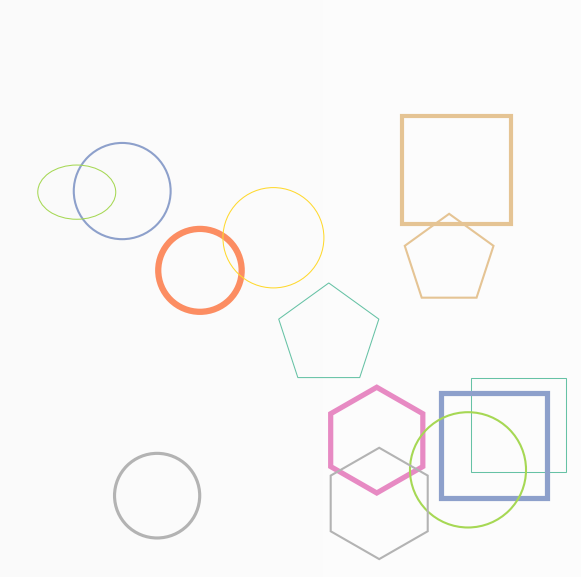[{"shape": "square", "thickness": 0.5, "radius": 0.41, "center": [0.892, 0.264]}, {"shape": "pentagon", "thickness": 0.5, "radius": 0.45, "center": [0.566, 0.419]}, {"shape": "circle", "thickness": 3, "radius": 0.36, "center": [0.344, 0.531]}, {"shape": "square", "thickness": 2.5, "radius": 0.46, "center": [0.85, 0.228]}, {"shape": "circle", "thickness": 1, "radius": 0.42, "center": [0.21, 0.668]}, {"shape": "hexagon", "thickness": 2.5, "radius": 0.46, "center": [0.648, 0.237]}, {"shape": "oval", "thickness": 0.5, "radius": 0.34, "center": [0.132, 0.666]}, {"shape": "circle", "thickness": 1, "radius": 0.5, "center": [0.805, 0.186]}, {"shape": "circle", "thickness": 0.5, "radius": 0.43, "center": [0.47, 0.587]}, {"shape": "pentagon", "thickness": 1, "radius": 0.4, "center": [0.773, 0.549]}, {"shape": "square", "thickness": 2, "radius": 0.47, "center": [0.785, 0.705]}, {"shape": "circle", "thickness": 1.5, "radius": 0.37, "center": [0.27, 0.141]}, {"shape": "hexagon", "thickness": 1, "radius": 0.48, "center": [0.652, 0.127]}]